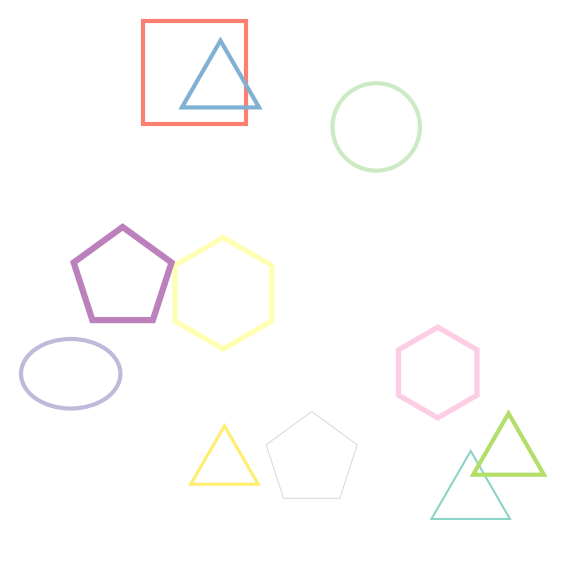[{"shape": "triangle", "thickness": 1, "radius": 0.39, "center": [0.815, 0.14]}, {"shape": "hexagon", "thickness": 2.5, "radius": 0.48, "center": [0.387, 0.491]}, {"shape": "oval", "thickness": 2, "radius": 0.43, "center": [0.122, 0.352]}, {"shape": "square", "thickness": 2, "radius": 0.45, "center": [0.337, 0.874]}, {"shape": "triangle", "thickness": 2, "radius": 0.39, "center": [0.382, 0.852]}, {"shape": "triangle", "thickness": 2, "radius": 0.35, "center": [0.881, 0.213]}, {"shape": "hexagon", "thickness": 2.5, "radius": 0.39, "center": [0.758, 0.354]}, {"shape": "pentagon", "thickness": 0.5, "radius": 0.41, "center": [0.54, 0.203]}, {"shape": "pentagon", "thickness": 3, "radius": 0.45, "center": [0.212, 0.517]}, {"shape": "circle", "thickness": 2, "radius": 0.38, "center": [0.651, 0.779]}, {"shape": "triangle", "thickness": 1.5, "radius": 0.34, "center": [0.389, 0.194]}]